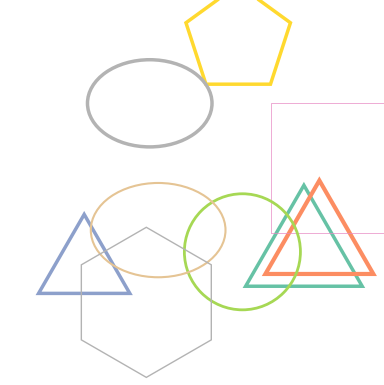[{"shape": "triangle", "thickness": 2.5, "radius": 0.87, "center": [0.789, 0.344]}, {"shape": "triangle", "thickness": 3, "radius": 0.81, "center": [0.83, 0.369]}, {"shape": "triangle", "thickness": 2.5, "radius": 0.68, "center": [0.219, 0.306]}, {"shape": "square", "thickness": 0.5, "radius": 0.85, "center": [0.874, 0.563]}, {"shape": "circle", "thickness": 2, "radius": 0.75, "center": [0.63, 0.346]}, {"shape": "pentagon", "thickness": 2.5, "radius": 0.71, "center": [0.619, 0.897]}, {"shape": "oval", "thickness": 1.5, "radius": 0.87, "center": [0.411, 0.402]}, {"shape": "hexagon", "thickness": 1, "radius": 0.97, "center": [0.38, 0.215]}, {"shape": "oval", "thickness": 2.5, "radius": 0.81, "center": [0.389, 0.732]}]